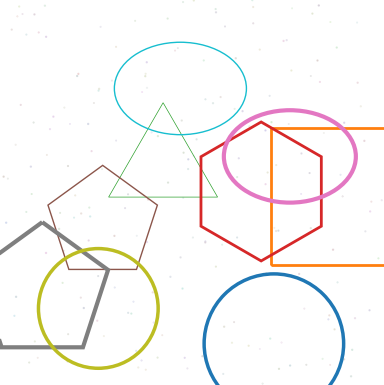[{"shape": "circle", "thickness": 2.5, "radius": 0.91, "center": [0.711, 0.107]}, {"shape": "square", "thickness": 2, "radius": 0.89, "center": [0.881, 0.489]}, {"shape": "triangle", "thickness": 0.5, "radius": 0.82, "center": [0.424, 0.57]}, {"shape": "hexagon", "thickness": 2, "radius": 0.9, "center": [0.678, 0.503]}, {"shape": "pentagon", "thickness": 1, "radius": 0.75, "center": [0.267, 0.421]}, {"shape": "oval", "thickness": 3, "radius": 0.86, "center": [0.753, 0.594]}, {"shape": "pentagon", "thickness": 3, "radius": 0.9, "center": [0.11, 0.243]}, {"shape": "circle", "thickness": 2.5, "radius": 0.78, "center": [0.255, 0.199]}, {"shape": "oval", "thickness": 1, "radius": 0.86, "center": [0.469, 0.77]}]